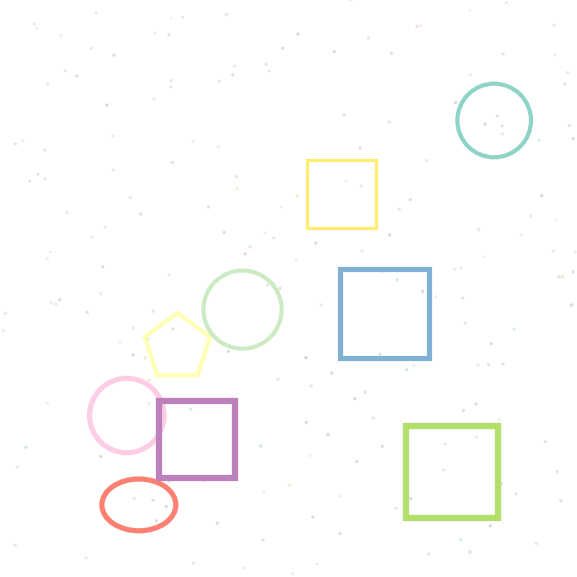[{"shape": "circle", "thickness": 2, "radius": 0.32, "center": [0.856, 0.791]}, {"shape": "pentagon", "thickness": 2, "radius": 0.3, "center": [0.307, 0.398]}, {"shape": "oval", "thickness": 2.5, "radius": 0.32, "center": [0.24, 0.125]}, {"shape": "square", "thickness": 2.5, "radius": 0.39, "center": [0.665, 0.456]}, {"shape": "square", "thickness": 3, "radius": 0.4, "center": [0.783, 0.181]}, {"shape": "circle", "thickness": 2.5, "radius": 0.32, "center": [0.22, 0.28]}, {"shape": "square", "thickness": 3, "radius": 0.33, "center": [0.342, 0.238]}, {"shape": "circle", "thickness": 2, "radius": 0.34, "center": [0.42, 0.463]}, {"shape": "square", "thickness": 1.5, "radius": 0.3, "center": [0.591, 0.663]}]